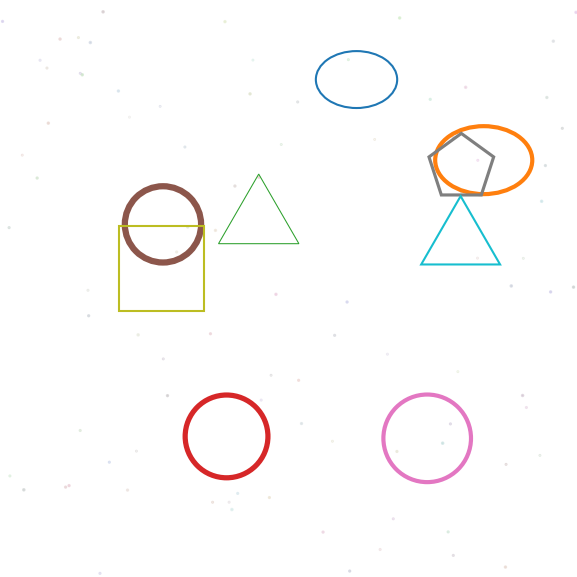[{"shape": "oval", "thickness": 1, "radius": 0.35, "center": [0.617, 0.861]}, {"shape": "oval", "thickness": 2, "radius": 0.42, "center": [0.838, 0.722]}, {"shape": "triangle", "thickness": 0.5, "radius": 0.4, "center": [0.448, 0.617]}, {"shape": "circle", "thickness": 2.5, "radius": 0.36, "center": [0.392, 0.243]}, {"shape": "circle", "thickness": 3, "radius": 0.33, "center": [0.282, 0.611]}, {"shape": "circle", "thickness": 2, "radius": 0.38, "center": [0.74, 0.24]}, {"shape": "pentagon", "thickness": 1.5, "radius": 0.29, "center": [0.799, 0.709]}, {"shape": "square", "thickness": 1, "radius": 0.37, "center": [0.28, 0.534]}, {"shape": "triangle", "thickness": 1, "radius": 0.39, "center": [0.798, 0.581]}]